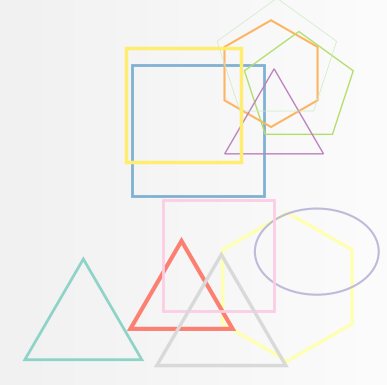[{"shape": "triangle", "thickness": 2, "radius": 0.87, "center": [0.215, 0.153]}, {"shape": "hexagon", "thickness": 2.5, "radius": 0.96, "center": [0.741, 0.255]}, {"shape": "oval", "thickness": 1.5, "radius": 0.8, "center": [0.818, 0.346]}, {"shape": "triangle", "thickness": 3, "radius": 0.76, "center": [0.468, 0.222]}, {"shape": "square", "thickness": 2, "radius": 0.85, "center": [0.51, 0.661]}, {"shape": "hexagon", "thickness": 1.5, "radius": 0.69, "center": [0.699, 0.809]}, {"shape": "pentagon", "thickness": 1, "radius": 0.74, "center": [0.771, 0.77]}, {"shape": "square", "thickness": 2, "radius": 0.72, "center": [0.564, 0.336]}, {"shape": "triangle", "thickness": 2.5, "radius": 0.96, "center": [0.571, 0.147]}, {"shape": "triangle", "thickness": 1, "radius": 0.74, "center": [0.707, 0.674]}, {"shape": "pentagon", "thickness": 0.5, "radius": 0.81, "center": [0.714, 0.843]}, {"shape": "square", "thickness": 2.5, "radius": 0.74, "center": [0.475, 0.728]}]